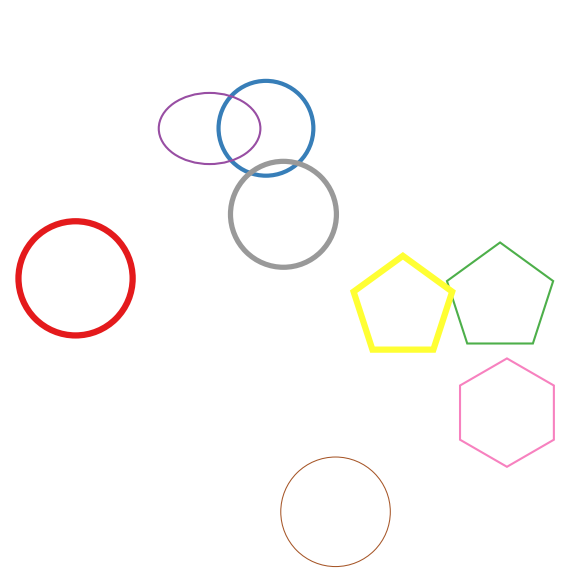[{"shape": "circle", "thickness": 3, "radius": 0.49, "center": [0.131, 0.517]}, {"shape": "circle", "thickness": 2, "radius": 0.41, "center": [0.461, 0.777]}, {"shape": "pentagon", "thickness": 1, "radius": 0.48, "center": [0.866, 0.483]}, {"shape": "oval", "thickness": 1, "radius": 0.44, "center": [0.363, 0.777]}, {"shape": "pentagon", "thickness": 3, "radius": 0.45, "center": [0.698, 0.466]}, {"shape": "circle", "thickness": 0.5, "radius": 0.47, "center": [0.581, 0.113]}, {"shape": "hexagon", "thickness": 1, "radius": 0.47, "center": [0.878, 0.285]}, {"shape": "circle", "thickness": 2.5, "radius": 0.46, "center": [0.491, 0.628]}]